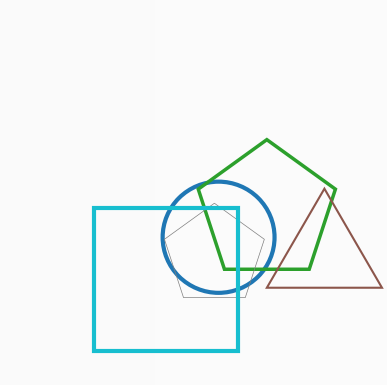[{"shape": "circle", "thickness": 3, "radius": 0.72, "center": [0.564, 0.384]}, {"shape": "pentagon", "thickness": 2.5, "radius": 0.93, "center": [0.689, 0.451]}, {"shape": "triangle", "thickness": 1.5, "radius": 0.86, "center": [0.837, 0.338]}, {"shape": "pentagon", "thickness": 0.5, "radius": 0.68, "center": [0.553, 0.337]}, {"shape": "square", "thickness": 3, "radius": 0.93, "center": [0.429, 0.274]}]